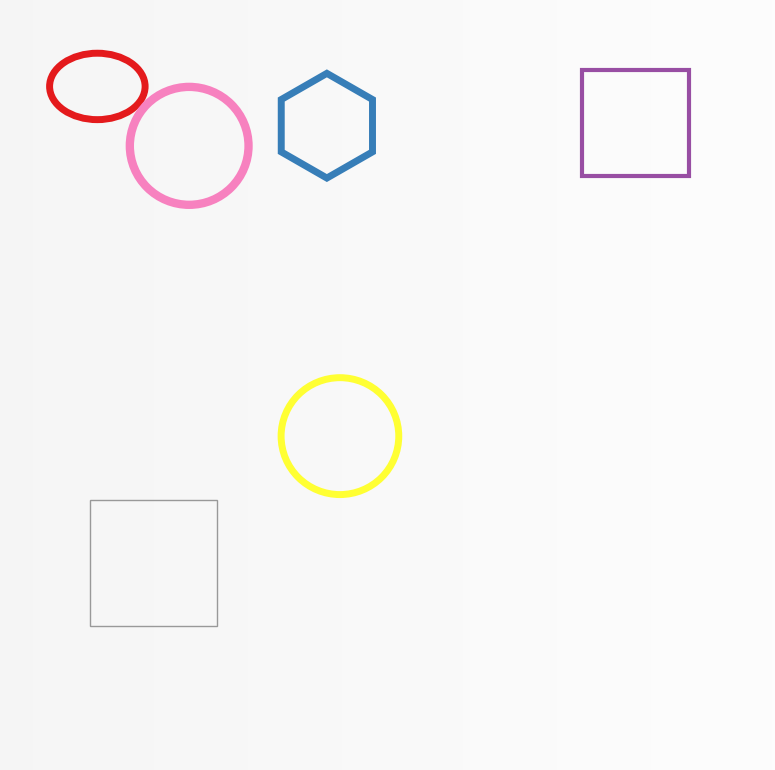[{"shape": "oval", "thickness": 2.5, "radius": 0.31, "center": [0.126, 0.888]}, {"shape": "hexagon", "thickness": 2.5, "radius": 0.34, "center": [0.422, 0.837]}, {"shape": "square", "thickness": 1.5, "radius": 0.35, "center": [0.82, 0.841]}, {"shape": "circle", "thickness": 2.5, "radius": 0.38, "center": [0.439, 0.434]}, {"shape": "circle", "thickness": 3, "radius": 0.38, "center": [0.244, 0.811]}, {"shape": "square", "thickness": 0.5, "radius": 0.41, "center": [0.198, 0.269]}]